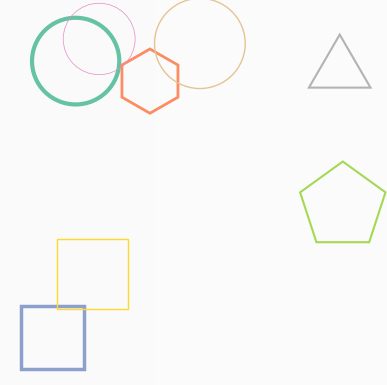[{"shape": "circle", "thickness": 3, "radius": 0.56, "center": [0.195, 0.841]}, {"shape": "hexagon", "thickness": 2, "radius": 0.42, "center": [0.387, 0.789]}, {"shape": "square", "thickness": 2.5, "radius": 0.41, "center": [0.136, 0.123]}, {"shape": "circle", "thickness": 0.5, "radius": 0.46, "center": [0.256, 0.899]}, {"shape": "pentagon", "thickness": 1.5, "radius": 0.58, "center": [0.885, 0.465]}, {"shape": "square", "thickness": 1, "radius": 0.45, "center": [0.238, 0.289]}, {"shape": "circle", "thickness": 1, "radius": 0.59, "center": [0.516, 0.887]}, {"shape": "triangle", "thickness": 1.5, "radius": 0.46, "center": [0.877, 0.818]}]